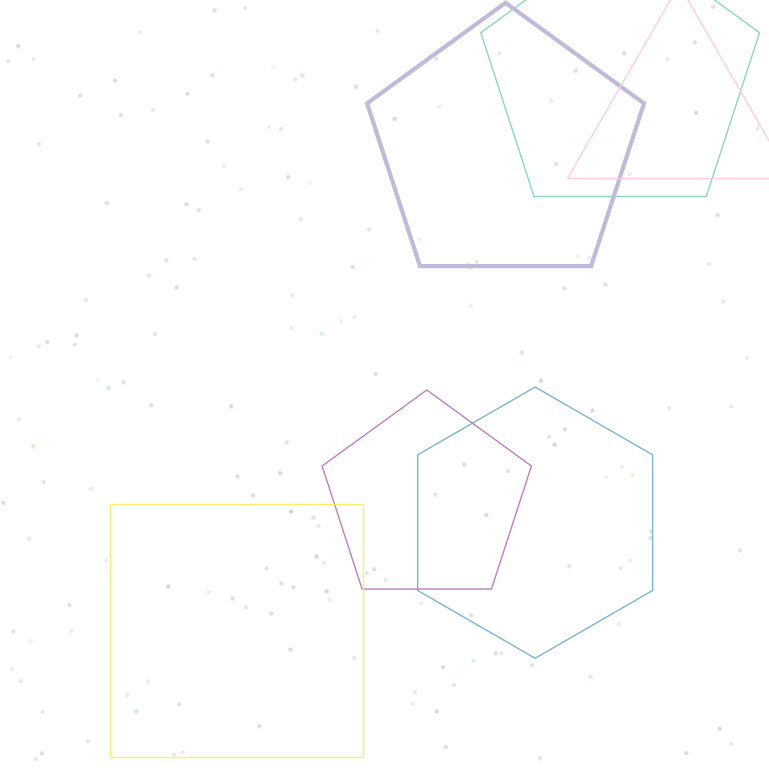[{"shape": "pentagon", "thickness": 0.5, "radius": 0.95, "center": [0.805, 0.899]}, {"shape": "pentagon", "thickness": 1.5, "radius": 0.95, "center": [0.657, 0.807]}, {"shape": "hexagon", "thickness": 0.5, "radius": 0.88, "center": [0.695, 0.321]}, {"shape": "triangle", "thickness": 0.5, "radius": 0.84, "center": [0.882, 0.852]}, {"shape": "pentagon", "thickness": 0.5, "radius": 0.71, "center": [0.554, 0.351]}, {"shape": "square", "thickness": 0.5, "radius": 0.82, "center": [0.307, 0.181]}]